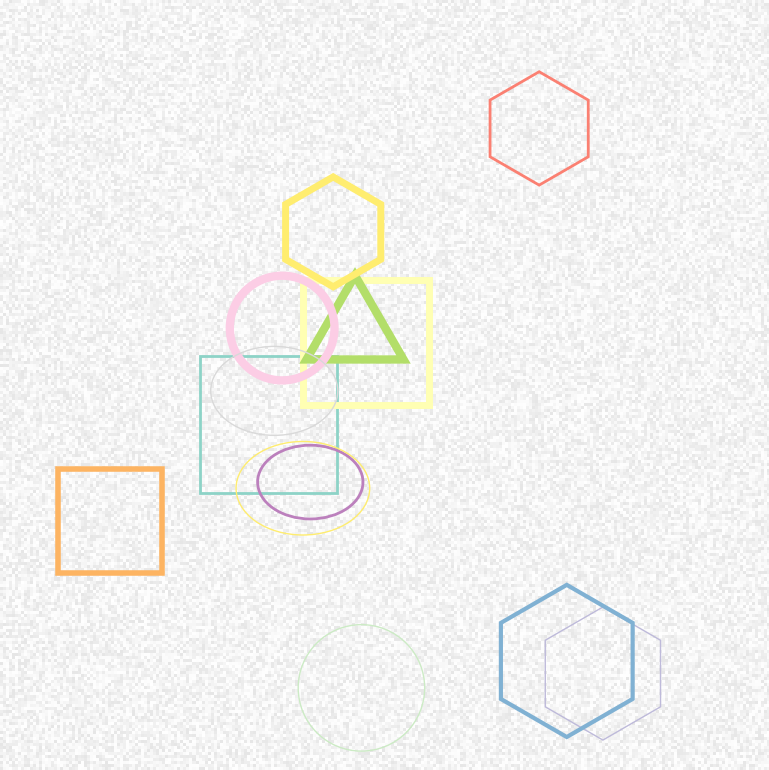[{"shape": "square", "thickness": 1, "radius": 0.44, "center": [0.348, 0.448]}, {"shape": "square", "thickness": 2.5, "radius": 0.41, "center": [0.476, 0.555]}, {"shape": "hexagon", "thickness": 0.5, "radius": 0.43, "center": [0.783, 0.125]}, {"shape": "hexagon", "thickness": 1, "radius": 0.37, "center": [0.7, 0.833]}, {"shape": "hexagon", "thickness": 1.5, "radius": 0.49, "center": [0.736, 0.142]}, {"shape": "square", "thickness": 2, "radius": 0.34, "center": [0.143, 0.323]}, {"shape": "triangle", "thickness": 3, "radius": 0.36, "center": [0.461, 0.57]}, {"shape": "circle", "thickness": 3, "radius": 0.34, "center": [0.366, 0.574]}, {"shape": "oval", "thickness": 0.5, "radius": 0.41, "center": [0.356, 0.492]}, {"shape": "oval", "thickness": 1, "radius": 0.34, "center": [0.403, 0.374]}, {"shape": "circle", "thickness": 0.5, "radius": 0.41, "center": [0.469, 0.107]}, {"shape": "hexagon", "thickness": 2.5, "radius": 0.36, "center": [0.433, 0.699]}, {"shape": "oval", "thickness": 0.5, "radius": 0.43, "center": [0.393, 0.366]}]